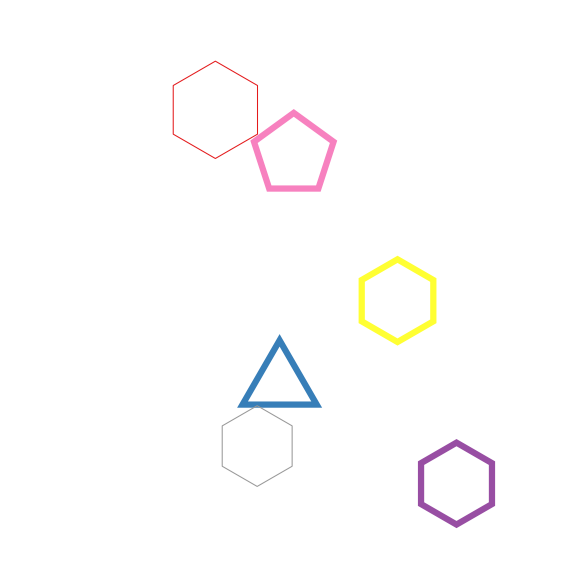[{"shape": "hexagon", "thickness": 0.5, "radius": 0.42, "center": [0.373, 0.809]}, {"shape": "triangle", "thickness": 3, "radius": 0.37, "center": [0.484, 0.336]}, {"shape": "hexagon", "thickness": 3, "radius": 0.35, "center": [0.79, 0.162]}, {"shape": "hexagon", "thickness": 3, "radius": 0.36, "center": [0.688, 0.478]}, {"shape": "pentagon", "thickness": 3, "radius": 0.36, "center": [0.509, 0.731]}, {"shape": "hexagon", "thickness": 0.5, "radius": 0.35, "center": [0.445, 0.227]}]